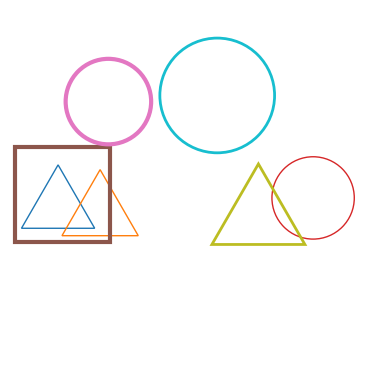[{"shape": "triangle", "thickness": 1, "radius": 0.55, "center": [0.151, 0.462]}, {"shape": "triangle", "thickness": 1, "radius": 0.57, "center": [0.26, 0.445]}, {"shape": "circle", "thickness": 1, "radius": 0.53, "center": [0.813, 0.486]}, {"shape": "square", "thickness": 3, "radius": 0.62, "center": [0.163, 0.495]}, {"shape": "circle", "thickness": 3, "radius": 0.56, "center": [0.282, 0.736]}, {"shape": "triangle", "thickness": 2, "radius": 0.7, "center": [0.671, 0.435]}, {"shape": "circle", "thickness": 2, "radius": 0.74, "center": [0.564, 0.752]}]